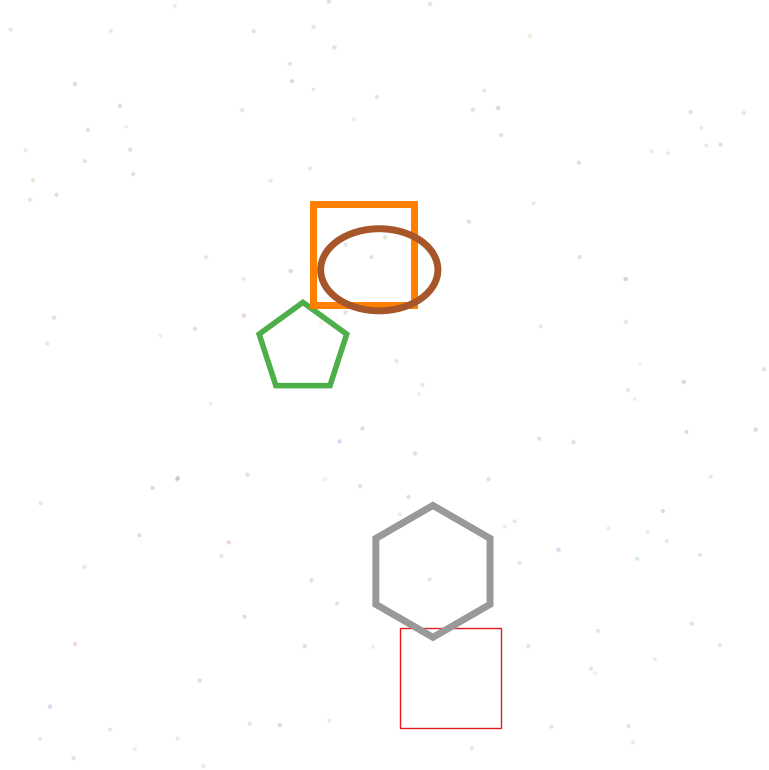[{"shape": "square", "thickness": 0.5, "radius": 0.33, "center": [0.585, 0.119]}, {"shape": "pentagon", "thickness": 2, "radius": 0.3, "center": [0.393, 0.548]}, {"shape": "square", "thickness": 2.5, "radius": 0.33, "center": [0.472, 0.67]}, {"shape": "oval", "thickness": 2.5, "radius": 0.38, "center": [0.493, 0.65]}, {"shape": "hexagon", "thickness": 2.5, "radius": 0.43, "center": [0.562, 0.258]}]